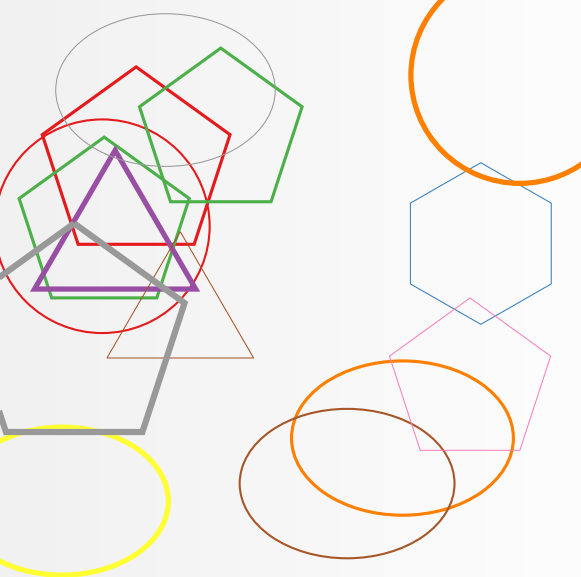[{"shape": "circle", "thickness": 1, "radius": 0.92, "center": [0.176, 0.607]}, {"shape": "pentagon", "thickness": 1.5, "radius": 0.85, "center": [0.234, 0.713]}, {"shape": "hexagon", "thickness": 0.5, "radius": 0.7, "center": [0.827, 0.577]}, {"shape": "pentagon", "thickness": 1.5, "radius": 0.77, "center": [0.179, 0.608]}, {"shape": "pentagon", "thickness": 1.5, "radius": 0.74, "center": [0.38, 0.769]}, {"shape": "triangle", "thickness": 2.5, "radius": 0.8, "center": [0.198, 0.579]}, {"shape": "oval", "thickness": 1.5, "radius": 0.95, "center": [0.692, 0.241]}, {"shape": "circle", "thickness": 2.5, "radius": 0.94, "center": [0.894, 0.869]}, {"shape": "oval", "thickness": 2.5, "radius": 0.91, "center": [0.107, 0.131]}, {"shape": "triangle", "thickness": 0.5, "radius": 0.73, "center": [0.31, 0.452]}, {"shape": "oval", "thickness": 1, "radius": 0.92, "center": [0.597, 0.162]}, {"shape": "pentagon", "thickness": 0.5, "radius": 0.73, "center": [0.809, 0.337]}, {"shape": "oval", "thickness": 0.5, "radius": 0.94, "center": [0.285, 0.843]}, {"shape": "pentagon", "thickness": 3, "radius": 1.0, "center": [0.128, 0.413]}]